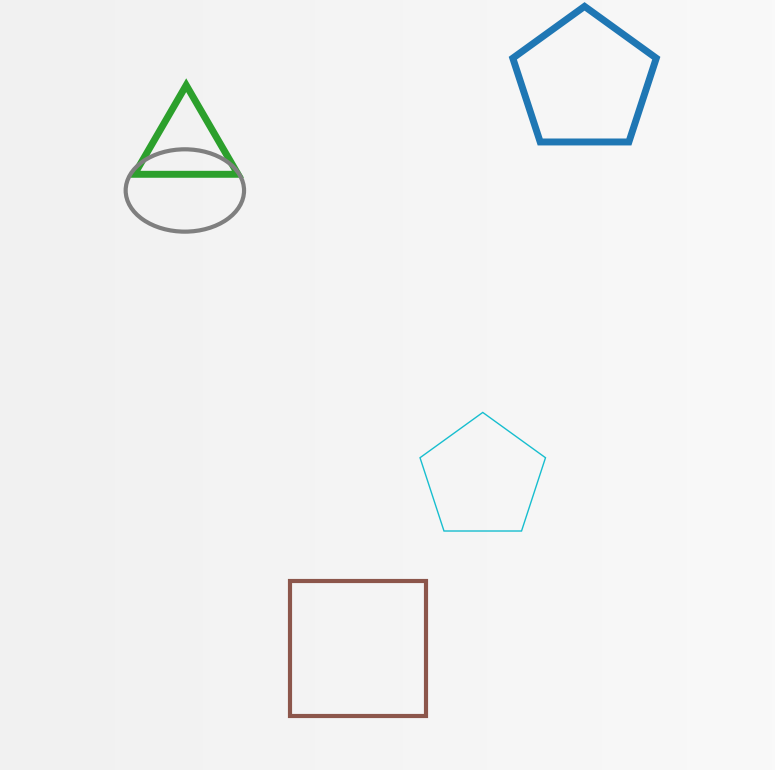[{"shape": "pentagon", "thickness": 2.5, "radius": 0.49, "center": [0.754, 0.894]}, {"shape": "triangle", "thickness": 2.5, "radius": 0.39, "center": [0.24, 0.812]}, {"shape": "square", "thickness": 1.5, "radius": 0.44, "center": [0.462, 0.158]}, {"shape": "oval", "thickness": 1.5, "radius": 0.38, "center": [0.239, 0.753]}, {"shape": "pentagon", "thickness": 0.5, "radius": 0.43, "center": [0.623, 0.379]}]